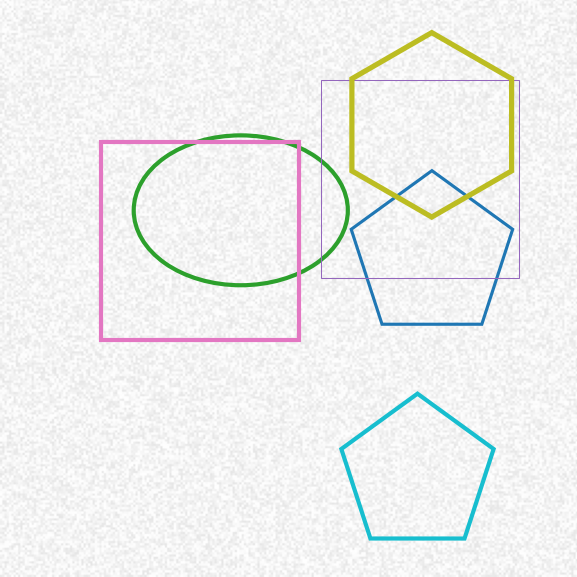[{"shape": "pentagon", "thickness": 1.5, "radius": 0.74, "center": [0.748, 0.557]}, {"shape": "oval", "thickness": 2, "radius": 0.93, "center": [0.417, 0.635]}, {"shape": "square", "thickness": 0.5, "radius": 0.86, "center": [0.728, 0.69]}, {"shape": "square", "thickness": 2, "radius": 0.86, "center": [0.346, 0.582]}, {"shape": "hexagon", "thickness": 2.5, "radius": 0.8, "center": [0.748, 0.783]}, {"shape": "pentagon", "thickness": 2, "radius": 0.69, "center": [0.723, 0.179]}]